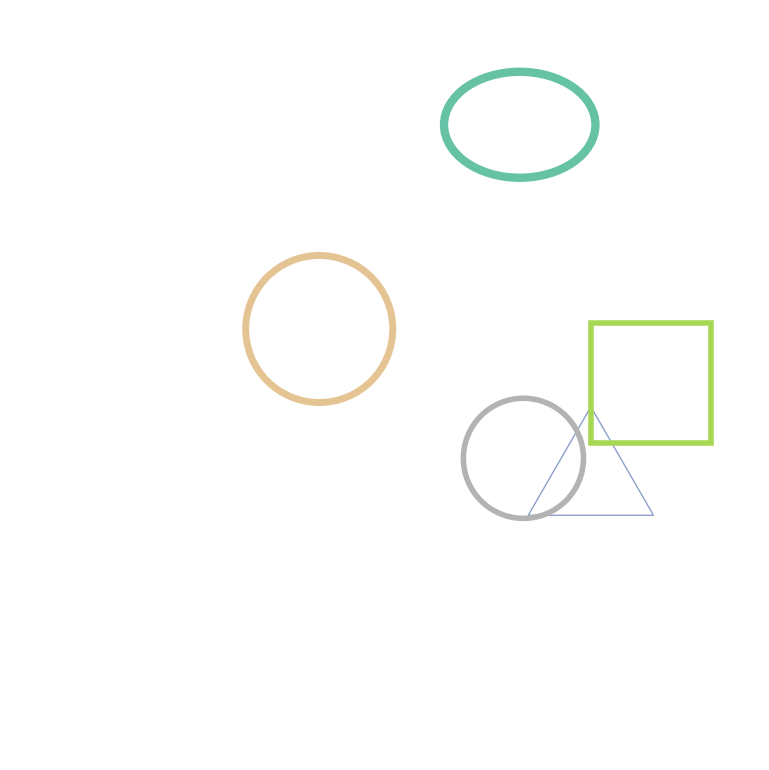[{"shape": "oval", "thickness": 3, "radius": 0.49, "center": [0.675, 0.838]}, {"shape": "triangle", "thickness": 0.5, "radius": 0.47, "center": [0.767, 0.378]}, {"shape": "square", "thickness": 2, "radius": 0.39, "center": [0.845, 0.503]}, {"shape": "circle", "thickness": 2.5, "radius": 0.48, "center": [0.415, 0.573]}, {"shape": "circle", "thickness": 2, "radius": 0.39, "center": [0.68, 0.405]}]